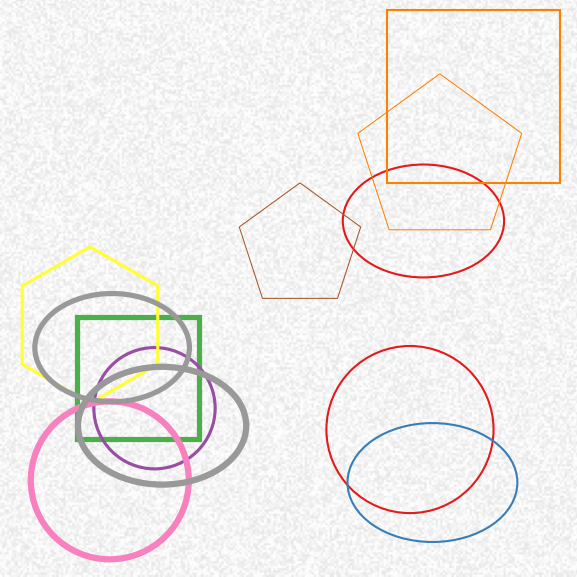[{"shape": "oval", "thickness": 1, "radius": 0.7, "center": [0.733, 0.617]}, {"shape": "circle", "thickness": 1, "radius": 0.72, "center": [0.71, 0.255]}, {"shape": "oval", "thickness": 1, "radius": 0.74, "center": [0.749, 0.164]}, {"shape": "square", "thickness": 2.5, "radius": 0.53, "center": [0.239, 0.345]}, {"shape": "circle", "thickness": 1.5, "radius": 0.53, "center": [0.268, 0.292]}, {"shape": "pentagon", "thickness": 0.5, "radius": 0.75, "center": [0.762, 0.722]}, {"shape": "square", "thickness": 1, "radius": 0.75, "center": [0.821, 0.831]}, {"shape": "hexagon", "thickness": 1.5, "radius": 0.68, "center": [0.156, 0.436]}, {"shape": "pentagon", "thickness": 0.5, "radius": 0.55, "center": [0.519, 0.572]}, {"shape": "circle", "thickness": 3, "radius": 0.68, "center": [0.19, 0.167]}, {"shape": "oval", "thickness": 3, "radius": 0.73, "center": [0.281, 0.262]}, {"shape": "oval", "thickness": 2.5, "radius": 0.67, "center": [0.194, 0.397]}]